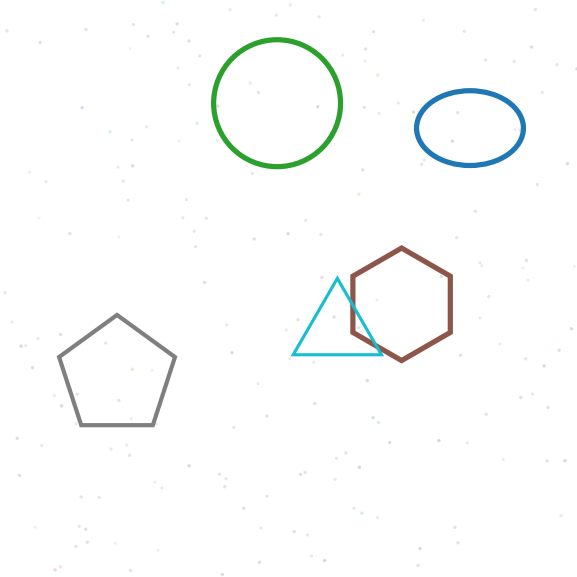[{"shape": "oval", "thickness": 2.5, "radius": 0.46, "center": [0.814, 0.777]}, {"shape": "circle", "thickness": 2.5, "radius": 0.55, "center": [0.48, 0.82]}, {"shape": "hexagon", "thickness": 2.5, "radius": 0.49, "center": [0.695, 0.472]}, {"shape": "pentagon", "thickness": 2, "radius": 0.53, "center": [0.203, 0.348]}, {"shape": "triangle", "thickness": 1.5, "radius": 0.44, "center": [0.584, 0.429]}]